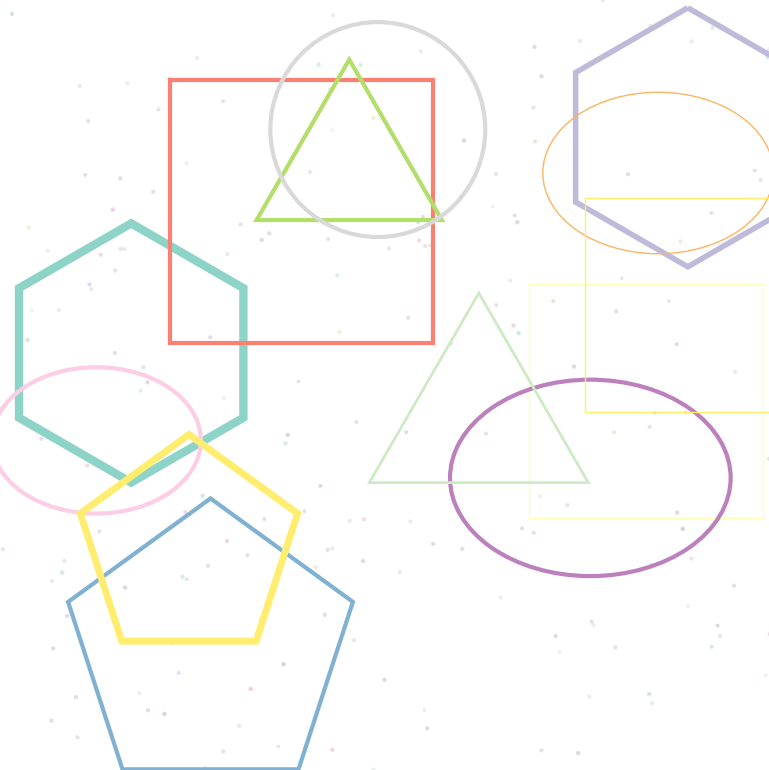[{"shape": "hexagon", "thickness": 3, "radius": 0.84, "center": [0.17, 0.542]}, {"shape": "square", "thickness": 0.5, "radius": 0.76, "center": [0.839, 0.479]}, {"shape": "hexagon", "thickness": 2, "radius": 0.84, "center": [0.893, 0.822]}, {"shape": "square", "thickness": 1.5, "radius": 0.86, "center": [0.392, 0.725]}, {"shape": "pentagon", "thickness": 1.5, "radius": 0.97, "center": [0.273, 0.158]}, {"shape": "oval", "thickness": 0.5, "radius": 0.75, "center": [0.855, 0.775]}, {"shape": "triangle", "thickness": 1.5, "radius": 0.69, "center": [0.454, 0.784]}, {"shape": "oval", "thickness": 1.5, "radius": 0.68, "center": [0.125, 0.428]}, {"shape": "circle", "thickness": 1.5, "radius": 0.7, "center": [0.491, 0.832]}, {"shape": "oval", "thickness": 1.5, "radius": 0.91, "center": [0.767, 0.379]}, {"shape": "triangle", "thickness": 1, "radius": 0.82, "center": [0.622, 0.455]}, {"shape": "pentagon", "thickness": 2.5, "radius": 0.74, "center": [0.245, 0.287]}, {"shape": "square", "thickness": 0.5, "radius": 0.69, "center": [0.898, 0.604]}]